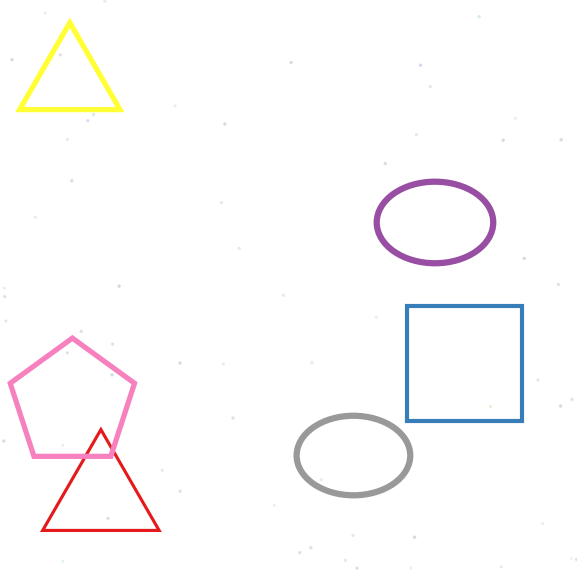[{"shape": "triangle", "thickness": 1.5, "radius": 0.58, "center": [0.175, 0.139]}, {"shape": "square", "thickness": 2, "radius": 0.5, "center": [0.805, 0.37]}, {"shape": "oval", "thickness": 3, "radius": 0.5, "center": [0.753, 0.614]}, {"shape": "triangle", "thickness": 2.5, "radius": 0.5, "center": [0.121, 0.859]}, {"shape": "pentagon", "thickness": 2.5, "radius": 0.57, "center": [0.125, 0.3]}, {"shape": "oval", "thickness": 3, "radius": 0.49, "center": [0.612, 0.21]}]